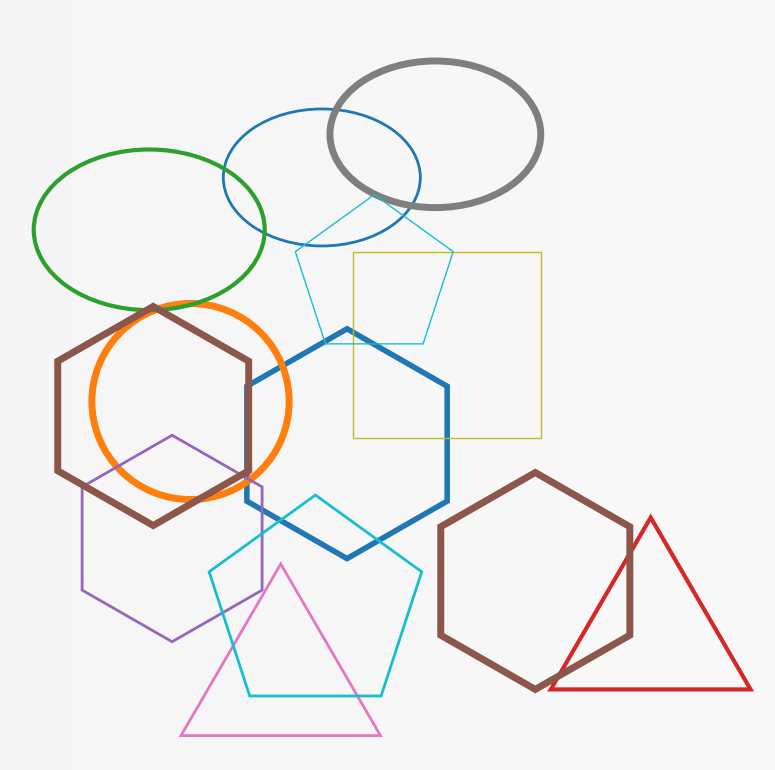[{"shape": "oval", "thickness": 1, "radius": 0.64, "center": [0.415, 0.77]}, {"shape": "hexagon", "thickness": 2, "radius": 0.75, "center": [0.448, 0.424]}, {"shape": "circle", "thickness": 2.5, "radius": 0.64, "center": [0.246, 0.479]}, {"shape": "oval", "thickness": 1.5, "radius": 0.75, "center": [0.193, 0.702]}, {"shape": "triangle", "thickness": 1.5, "radius": 0.74, "center": [0.84, 0.179]}, {"shape": "hexagon", "thickness": 1, "radius": 0.67, "center": [0.222, 0.301]}, {"shape": "hexagon", "thickness": 2.5, "radius": 0.71, "center": [0.198, 0.46]}, {"shape": "hexagon", "thickness": 2.5, "radius": 0.7, "center": [0.691, 0.245]}, {"shape": "triangle", "thickness": 1, "radius": 0.74, "center": [0.362, 0.119]}, {"shape": "oval", "thickness": 2.5, "radius": 0.68, "center": [0.562, 0.826]}, {"shape": "square", "thickness": 0.5, "radius": 0.61, "center": [0.576, 0.552]}, {"shape": "pentagon", "thickness": 1, "radius": 0.72, "center": [0.407, 0.213]}, {"shape": "pentagon", "thickness": 0.5, "radius": 0.54, "center": [0.483, 0.64]}]